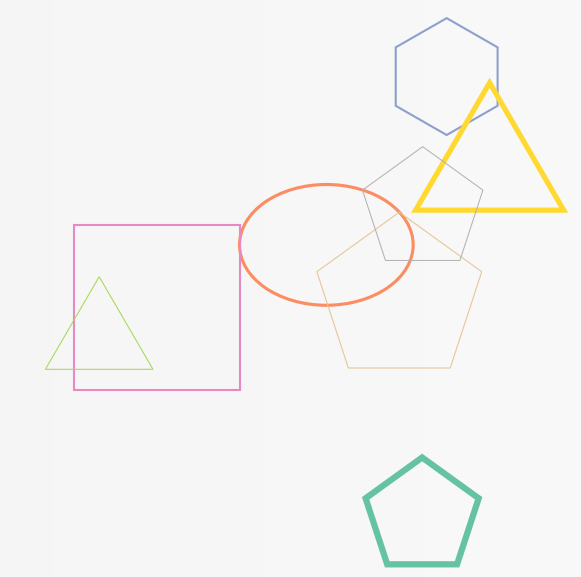[{"shape": "pentagon", "thickness": 3, "radius": 0.51, "center": [0.726, 0.105]}, {"shape": "oval", "thickness": 1.5, "radius": 0.75, "center": [0.561, 0.575]}, {"shape": "hexagon", "thickness": 1, "radius": 0.51, "center": [0.768, 0.867]}, {"shape": "square", "thickness": 1, "radius": 0.71, "center": [0.271, 0.467]}, {"shape": "triangle", "thickness": 0.5, "radius": 0.53, "center": [0.171, 0.413]}, {"shape": "triangle", "thickness": 2.5, "radius": 0.74, "center": [0.842, 0.709]}, {"shape": "pentagon", "thickness": 0.5, "radius": 0.75, "center": [0.687, 0.483]}, {"shape": "pentagon", "thickness": 0.5, "radius": 0.54, "center": [0.727, 0.636]}]